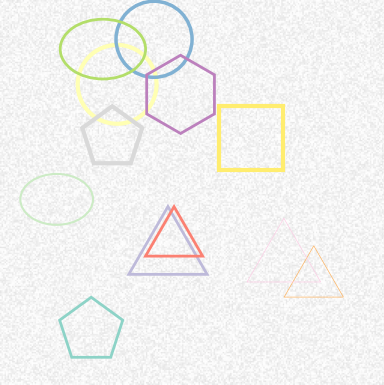[{"shape": "pentagon", "thickness": 2, "radius": 0.43, "center": [0.237, 0.142]}, {"shape": "circle", "thickness": 3, "radius": 0.51, "center": [0.304, 0.781]}, {"shape": "triangle", "thickness": 2, "radius": 0.59, "center": [0.436, 0.346]}, {"shape": "triangle", "thickness": 2, "radius": 0.43, "center": [0.452, 0.378]}, {"shape": "circle", "thickness": 2.5, "radius": 0.49, "center": [0.4, 0.898]}, {"shape": "triangle", "thickness": 0.5, "radius": 0.44, "center": [0.815, 0.273]}, {"shape": "oval", "thickness": 2, "radius": 0.55, "center": [0.267, 0.872]}, {"shape": "triangle", "thickness": 0.5, "radius": 0.55, "center": [0.737, 0.323]}, {"shape": "pentagon", "thickness": 3, "radius": 0.41, "center": [0.292, 0.642]}, {"shape": "hexagon", "thickness": 2, "radius": 0.51, "center": [0.469, 0.755]}, {"shape": "oval", "thickness": 1.5, "radius": 0.47, "center": [0.147, 0.482]}, {"shape": "square", "thickness": 3, "radius": 0.41, "center": [0.652, 0.642]}]